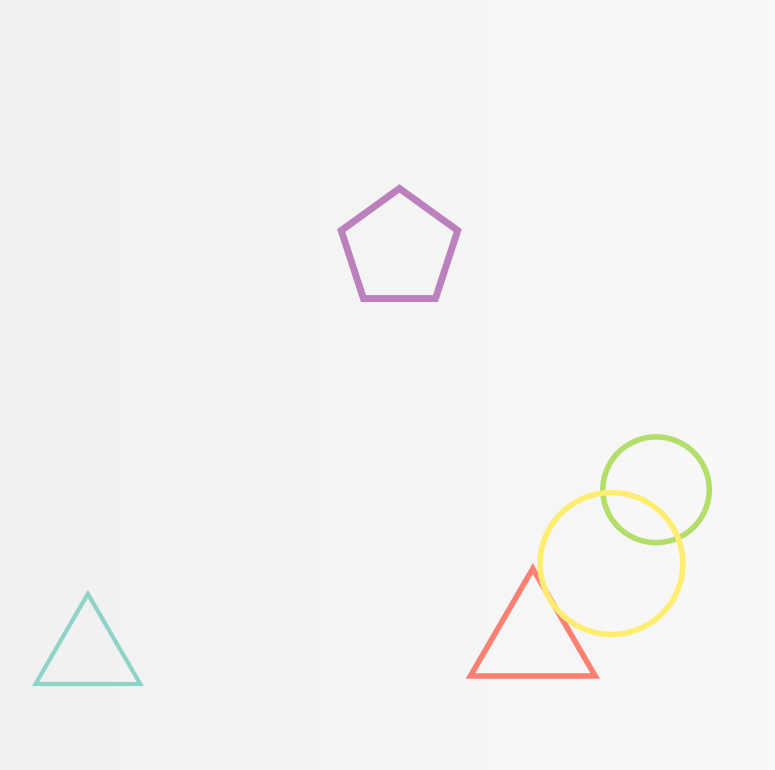[{"shape": "triangle", "thickness": 1.5, "radius": 0.39, "center": [0.113, 0.151]}, {"shape": "triangle", "thickness": 2, "radius": 0.46, "center": [0.687, 0.169]}, {"shape": "circle", "thickness": 2, "radius": 0.34, "center": [0.847, 0.364]}, {"shape": "pentagon", "thickness": 2.5, "radius": 0.4, "center": [0.515, 0.676]}, {"shape": "circle", "thickness": 2, "radius": 0.46, "center": [0.789, 0.268]}]